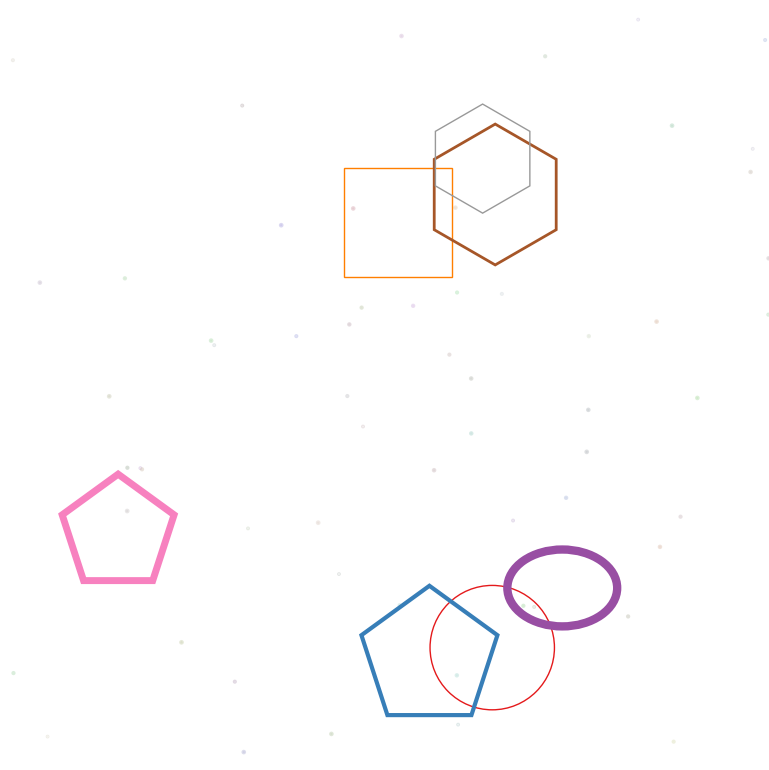[{"shape": "circle", "thickness": 0.5, "radius": 0.4, "center": [0.639, 0.159]}, {"shape": "pentagon", "thickness": 1.5, "radius": 0.46, "center": [0.558, 0.146]}, {"shape": "oval", "thickness": 3, "radius": 0.36, "center": [0.73, 0.236]}, {"shape": "square", "thickness": 0.5, "radius": 0.35, "center": [0.517, 0.711]}, {"shape": "hexagon", "thickness": 1, "radius": 0.46, "center": [0.643, 0.747]}, {"shape": "pentagon", "thickness": 2.5, "radius": 0.38, "center": [0.153, 0.308]}, {"shape": "hexagon", "thickness": 0.5, "radius": 0.35, "center": [0.627, 0.794]}]